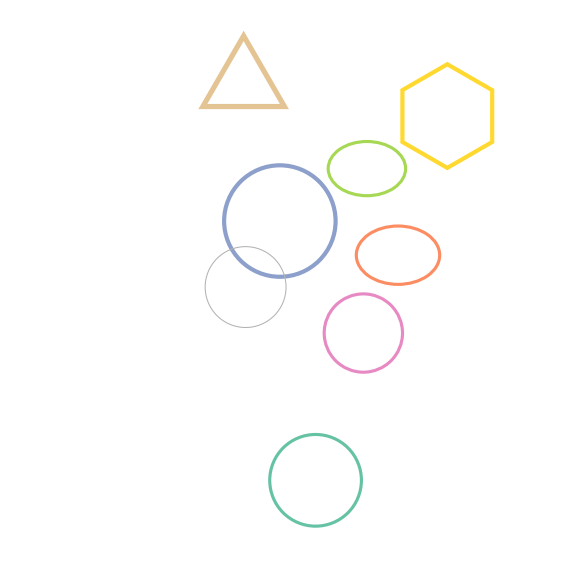[{"shape": "circle", "thickness": 1.5, "radius": 0.4, "center": [0.546, 0.167]}, {"shape": "oval", "thickness": 1.5, "radius": 0.36, "center": [0.689, 0.557]}, {"shape": "circle", "thickness": 2, "radius": 0.48, "center": [0.485, 0.616]}, {"shape": "circle", "thickness": 1.5, "radius": 0.34, "center": [0.629, 0.422]}, {"shape": "oval", "thickness": 1.5, "radius": 0.34, "center": [0.635, 0.707]}, {"shape": "hexagon", "thickness": 2, "radius": 0.45, "center": [0.775, 0.798]}, {"shape": "triangle", "thickness": 2.5, "radius": 0.41, "center": [0.422, 0.855]}, {"shape": "circle", "thickness": 0.5, "radius": 0.35, "center": [0.425, 0.502]}]